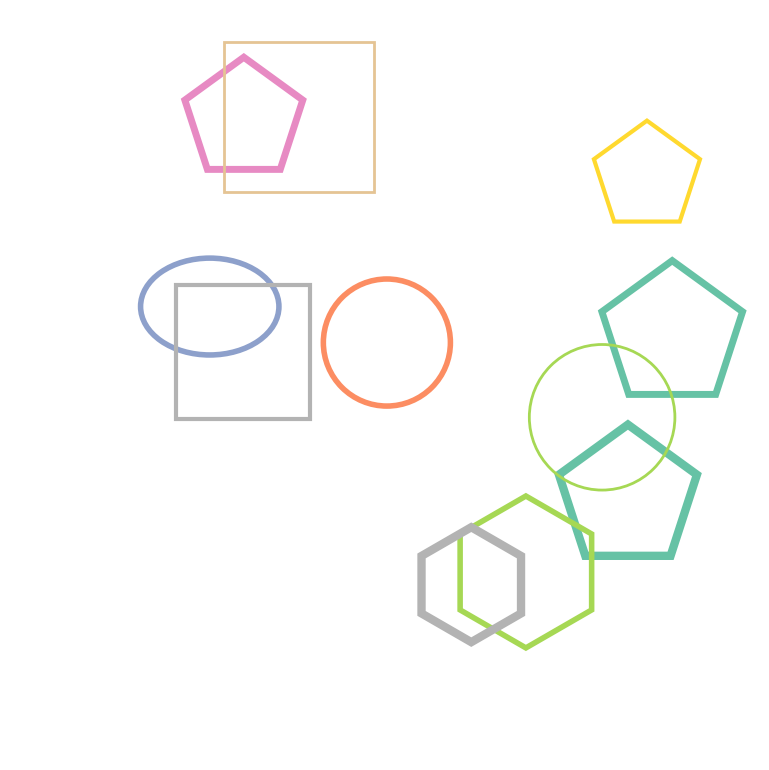[{"shape": "pentagon", "thickness": 3, "radius": 0.47, "center": [0.815, 0.354]}, {"shape": "pentagon", "thickness": 2.5, "radius": 0.48, "center": [0.873, 0.565]}, {"shape": "circle", "thickness": 2, "radius": 0.41, "center": [0.502, 0.555]}, {"shape": "oval", "thickness": 2, "radius": 0.45, "center": [0.272, 0.602]}, {"shape": "pentagon", "thickness": 2.5, "radius": 0.4, "center": [0.317, 0.845]}, {"shape": "hexagon", "thickness": 2, "radius": 0.49, "center": [0.683, 0.257]}, {"shape": "circle", "thickness": 1, "radius": 0.47, "center": [0.782, 0.458]}, {"shape": "pentagon", "thickness": 1.5, "radius": 0.36, "center": [0.84, 0.771]}, {"shape": "square", "thickness": 1, "radius": 0.49, "center": [0.388, 0.848]}, {"shape": "square", "thickness": 1.5, "radius": 0.43, "center": [0.316, 0.543]}, {"shape": "hexagon", "thickness": 3, "radius": 0.37, "center": [0.612, 0.241]}]